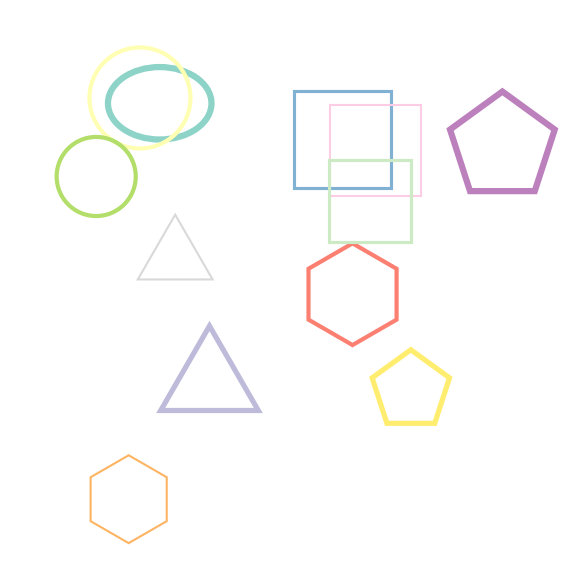[{"shape": "oval", "thickness": 3, "radius": 0.45, "center": [0.277, 0.82]}, {"shape": "circle", "thickness": 2, "radius": 0.44, "center": [0.242, 0.829]}, {"shape": "triangle", "thickness": 2.5, "radius": 0.49, "center": [0.363, 0.337]}, {"shape": "hexagon", "thickness": 2, "radius": 0.44, "center": [0.61, 0.49]}, {"shape": "square", "thickness": 1.5, "radius": 0.42, "center": [0.593, 0.757]}, {"shape": "hexagon", "thickness": 1, "radius": 0.38, "center": [0.223, 0.135]}, {"shape": "circle", "thickness": 2, "radius": 0.34, "center": [0.167, 0.694]}, {"shape": "square", "thickness": 1, "radius": 0.39, "center": [0.65, 0.738]}, {"shape": "triangle", "thickness": 1, "radius": 0.37, "center": [0.303, 0.553]}, {"shape": "pentagon", "thickness": 3, "radius": 0.48, "center": [0.87, 0.745]}, {"shape": "square", "thickness": 1.5, "radius": 0.36, "center": [0.641, 0.651]}, {"shape": "pentagon", "thickness": 2.5, "radius": 0.35, "center": [0.711, 0.323]}]